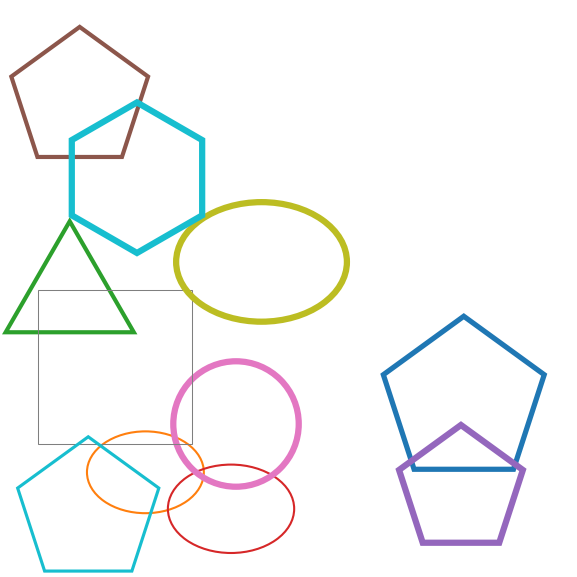[{"shape": "pentagon", "thickness": 2.5, "radius": 0.73, "center": [0.803, 0.305]}, {"shape": "oval", "thickness": 1, "radius": 0.51, "center": [0.252, 0.181]}, {"shape": "triangle", "thickness": 2, "radius": 0.64, "center": [0.121, 0.488]}, {"shape": "oval", "thickness": 1, "radius": 0.55, "center": [0.4, 0.118]}, {"shape": "pentagon", "thickness": 3, "radius": 0.56, "center": [0.798, 0.151]}, {"shape": "pentagon", "thickness": 2, "radius": 0.62, "center": [0.138, 0.828]}, {"shape": "circle", "thickness": 3, "radius": 0.54, "center": [0.409, 0.265]}, {"shape": "square", "thickness": 0.5, "radius": 0.67, "center": [0.198, 0.363]}, {"shape": "oval", "thickness": 3, "radius": 0.74, "center": [0.453, 0.546]}, {"shape": "pentagon", "thickness": 1.5, "radius": 0.64, "center": [0.153, 0.114]}, {"shape": "hexagon", "thickness": 3, "radius": 0.65, "center": [0.237, 0.691]}]